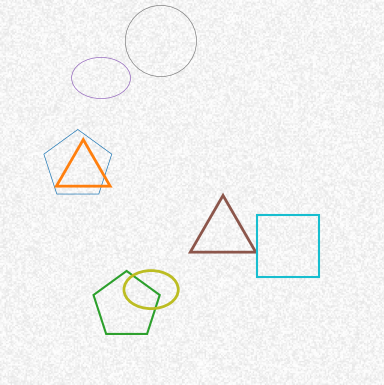[{"shape": "pentagon", "thickness": 0.5, "radius": 0.46, "center": [0.202, 0.571]}, {"shape": "triangle", "thickness": 2, "radius": 0.4, "center": [0.216, 0.557]}, {"shape": "pentagon", "thickness": 1.5, "radius": 0.45, "center": [0.329, 0.206]}, {"shape": "oval", "thickness": 0.5, "radius": 0.38, "center": [0.262, 0.797]}, {"shape": "triangle", "thickness": 2, "radius": 0.49, "center": [0.579, 0.394]}, {"shape": "circle", "thickness": 0.5, "radius": 0.46, "center": [0.418, 0.893]}, {"shape": "oval", "thickness": 2, "radius": 0.35, "center": [0.393, 0.248]}, {"shape": "square", "thickness": 1.5, "radius": 0.4, "center": [0.747, 0.362]}]